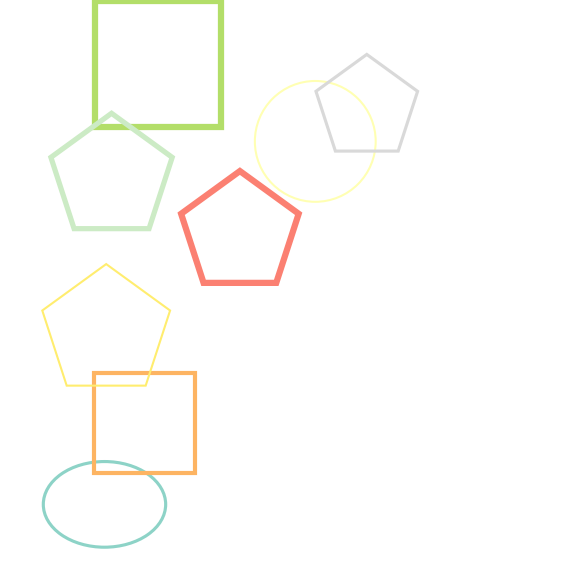[{"shape": "oval", "thickness": 1.5, "radius": 0.53, "center": [0.181, 0.126]}, {"shape": "circle", "thickness": 1, "radius": 0.52, "center": [0.546, 0.754]}, {"shape": "pentagon", "thickness": 3, "radius": 0.54, "center": [0.415, 0.596]}, {"shape": "square", "thickness": 2, "radius": 0.44, "center": [0.25, 0.267]}, {"shape": "square", "thickness": 3, "radius": 0.54, "center": [0.273, 0.889]}, {"shape": "pentagon", "thickness": 1.5, "radius": 0.46, "center": [0.635, 0.812]}, {"shape": "pentagon", "thickness": 2.5, "radius": 0.55, "center": [0.193, 0.693]}, {"shape": "pentagon", "thickness": 1, "radius": 0.58, "center": [0.184, 0.425]}]